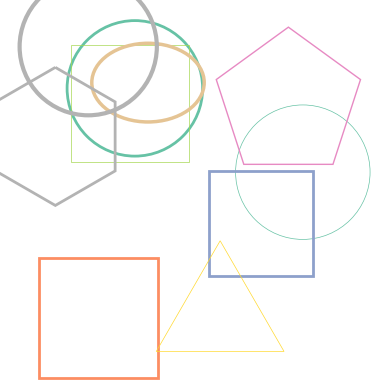[{"shape": "circle", "thickness": 2, "radius": 0.88, "center": [0.35, 0.77]}, {"shape": "circle", "thickness": 0.5, "radius": 0.87, "center": [0.787, 0.553]}, {"shape": "square", "thickness": 2, "radius": 0.77, "center": [0.255, 0.174]}, {"shape": "square", "thickness": 2, "radius": 0.68, "center": [0.678, 0.419]}, {"shape": "pentagon", "thickness": 1, "radius": 0.98, "center": [0.749, 0.732]}, {"shape": "square", "thickness": 0.5, "radius": 0.76, "center": [0.338, 0.731]}, {"shape": "triangle", "thickness": 0.5, "radius": 0.96, "center": [0.572, 0.183]}, {"shape": "oval", "thickness": 2.5, "radius": 0.73, "center": [0.384, 0.785]}, {"shape": "circle", "thickness": 3, "radius": 0.89, "center": [0.229, 0.879]}, {"shape": "hexagon", "thickness": 2, "radius": 0.9, "center": [0.144, 0.646]}]